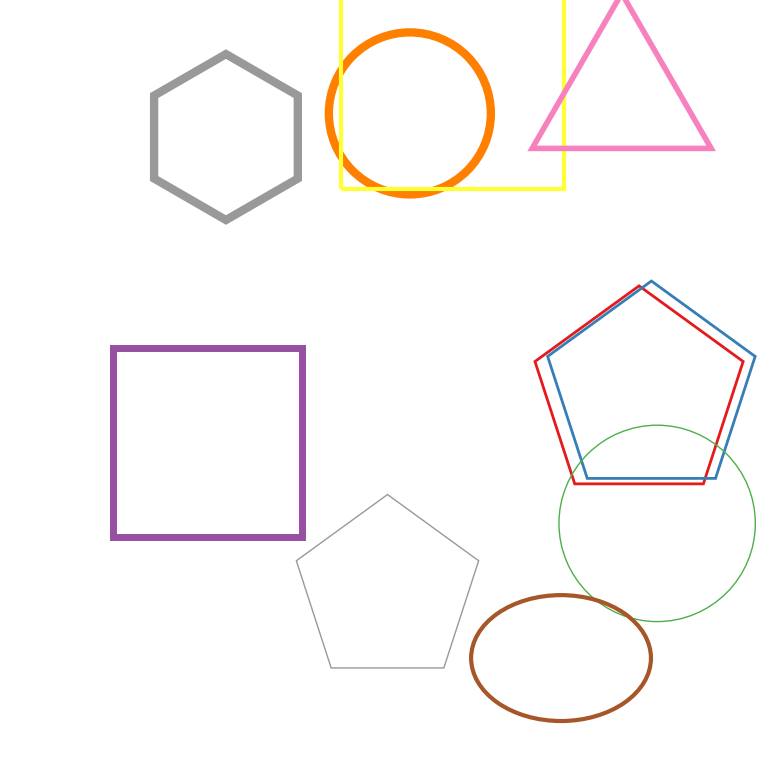[{"shape": "pentagon", "thickness": 1, "radius": 0.71, "center": [0.83, 0.487]}, {"shape": "pentagon", "thickness": 1, "radius": 0.71, "center": [0.846, 0.493]}, {"shape": "circle", "thickness": 0.5, "radius": 0.64, "center": [0.853, 0.32]}, {"shape": "square", "thickness": 2.5, "radius": 0.61, "center": [0.27, 0.425]}, {"shape": "circle", "thickness": 3, "radius": 0.53, "center": [0.532, 0.853]}, {"shape": "square", "thickness": 1.5, "radius": 0.72, "center": [0.588, 0.899]}, {"shape": "oval", "thickness": 1.5, "radius": 0.58, "center": [0.729, 0.145]}, {"shape": "triangle", "thickness": 2, "radius": 0.67, "center": [0.807, 0.874]}, {"shape": "hexagon", "thickness": 3, "radius": 0.54, "center": [0.293, 0.822]}, {"shape": "pentagon", "thickness": 0.5, "radius": 0.62, "center": [0.503, 0.233]}]